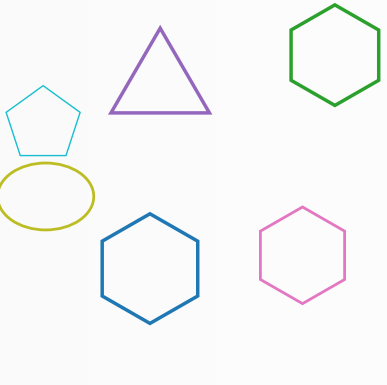[{"shape": "hexagon", "thickness": 2.5, "radius": 0.71, "center": [0.387, 0.302]}, {"shape": "hexagon", "thickness": 2.5, "radius": 0.65, "center": [0.864, 0.857]}, {"shape": "triangle", "thickness": 2.5, "radius": 0.73, "center": [0.413, 0.78]}, {"shape": "hexagon", "thickness": 2, "radius": 0.63, "center": [0.781, 0.337]}, {"shape": "oval", "thickness": 2, "radius": 0.62, "center": [0.118, 0.49]}, {"shape": "pentagon", "thickness": 1, "radius": 0.5, "center": [0.111, 0.677]}]